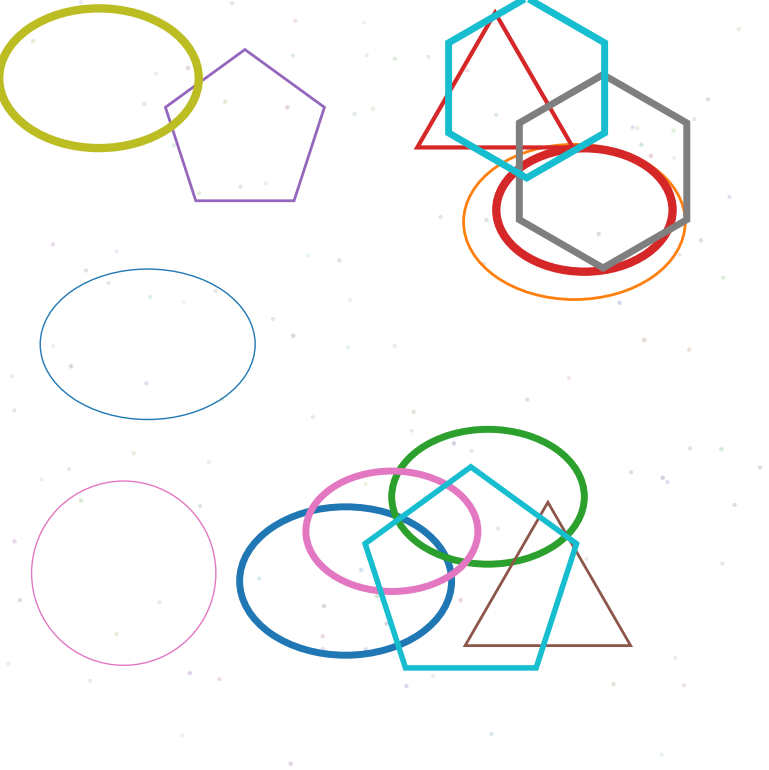[{"shape": "oval", "thickness": 0.5, "radius": 0.7, "center": [0.192, 0.553]}, {"shape": "oval", "thickness": 2.5, "radius": 0.69, "center": [0.449, 0.245]}, {"shape": "oval", "thickness": 1, "radius": 0.72, "center": [0.746, 0.712]}, {"shape": "oval", "thickness": 2.5, "radius": 0.63, "center": [0.634, 0.355]}, {"shape": "oval", "thickness": 3, "radius": 0.57, "center": [0.759, 0.727]}, {"shape": "triangle", "thickness": 1.5, "radius": 0.58, "center": [0.643, 0.867]}, {"shape": "pentagon", "thickness": 1, "radius": 0.54, "center": [0.318, 0.827]}, {"shape": "triangle", "thickness": 1, "radius": 0.62, "center": [0.712, 0.224]}, {"shape": "circle", "thickness": 0.5, "radius": 0.6, "center": [0.161, 0.256]}, {"shape": "oval", "thickness": 2.5, "radius": 0.56, "center": [0.509, 0.31]}, {"shape": "hexagon", "thickness": 2.5, "radius": 0.63, "center": [0.783, 0.778]}, {"shape": "oval", "thickness": 3, "radius": 0.65, "center": [0.129, 0.898]}, {"shape": "hexagon", "thickness": 2.5, "radius": 0.58, "center": [0.684, 0.886]}, {"shape": "pentagon", "thickness": 2, "radius": 0.72, "center": [0.611, 0.249]}]